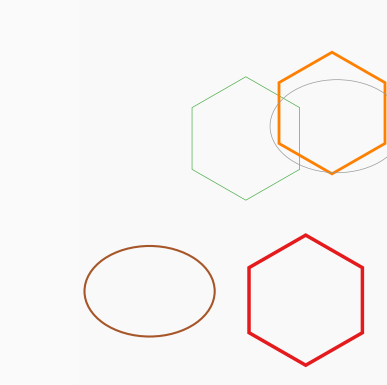[{"shape": "hexagon", "thickness": 2.5, "radius": 0.84, "center": [0.789, 0.22]}, {"shape": "hexagon", "thickness": 0.5, "radius": 0.8, "center": [0.634, 0.64]}, {"shape": "hexagon", "thickness": 2, "radius": 0.79, "center": [0.857, 0.706]}, {"shape": "oval", "thickness": 1.5, "radius": 0.84, "center": [0.386, 0.244]}, {"shape": "oval", "thickness": 0.5, "radius": 0.86, "center": [0.87, 0.672]}]